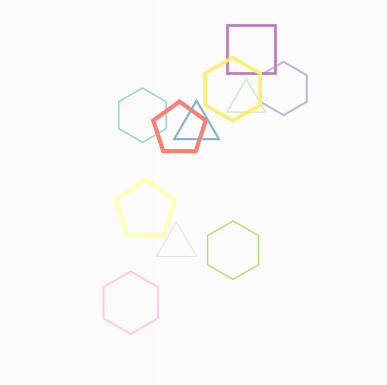[{"shape": "hexagon", "thickness": 1, "radius": 0.35, "center": [0.368, 0.701]}, {"shape": "pentagon", "thickness": 3, "radius": 0.4, "center": [0.375, 0.454]}, {"shape": "hexagon", "thickness": 1.5, "radius": 0.35, "center": [0.732, 0.77]}, {"shape": "pentagon", "thickness": 3, "radius": 0.36, "center": [0.463, 0.665]}, {"shape": "triangle", "thickness": 1.5, "radius": 0.33, "center": [0.507, 0.672]}, {"shape": "hexagon", "thickness": 1, "radius": 0.38, "center": [0.601, 0.35]}, {"shape": "hexagon", "thickness": 1.5, "radius": 0.41, "center": [0.337, 0.214]}, {"shape": "triangle", "thickness": 0.5, "radius": 0.3, "center": [0.455, 0.364]}, {"shape": "square", "thickness": 2, "radius": 0.31, "center": [0.647, 0.872]}, {"shape": "triangle", "thickness": 1, "radius": 0.29, "center": [0.636, 0.738]}, {"shape": "hexagon", "thickness": 2.5, "radius": 0.41, "center": [0.6, 0.768]}]